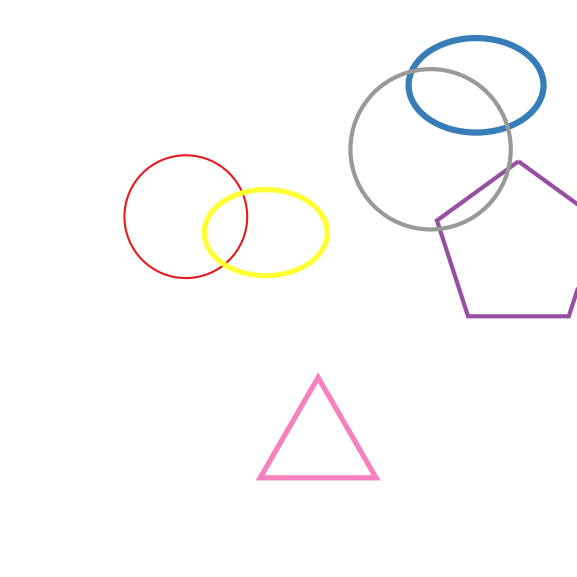[{"shape": "circle", "thickness": 1, "radius": 0.53, "center": [0.322, 0.624]}, {"shape": "oval", "thickness": 3, "radius": 0.58, "center": [0.824, 0.851]}, {"shape": "pentagon", "thickness": 2, "radius": 0.74, "center": [0.898, 0.571]}, {"shape": "oval", "thickness": 2.5, "radius": 0.53, "center": [0.46, 0.596]}, {"shape": "triangle", "thickness": 2.5, "radius": 0.58, "center": [0.551, 0.23]}, {"shape": "circle", "thickness": 2, "radius": 0.69, "center": [0.746, 0.741]}]